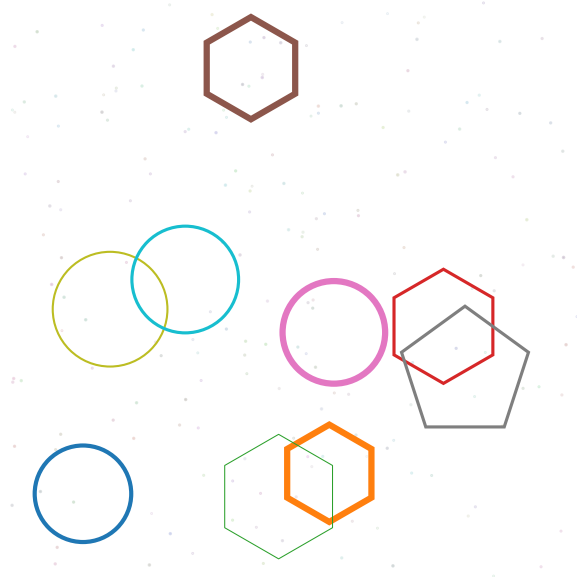[{"shape": "circle", "thickness": 2, "radius": 0.42, "center": [0.144, 0.144]}, {"shape": "hexagon", "thickness": 3, "radius": 0.42, "center": [0.57, 0.18]}, {"shape": "hexagon", "thickness": 0.5, "radius": 0.54, "center": [0.482, 0.139]}, {"shape": "hexagon", "thickness": 1.5, "radius": 0.49, "center": [0.768, 0.434]}, {"shape": "hexagon", "thickness": 3, "radius": 0.44, "center": [0.435, 0.881]}, {"shape": "circle", "thickness": 3, "radius": 0.44, "center": [0.578, 0.424]}, {"shape": "pentagon", "thickness": 1.5, "radius": 0.58, "center": [0.805, 0.353]}, {"shape": "circle", "thickness": 1, "radius": 0.5, "center": [0.191, 0.464]}, {"shape": "circle", "thickness": 1.5, "radius": 0.46, "center": [0.321, 0.515]}]